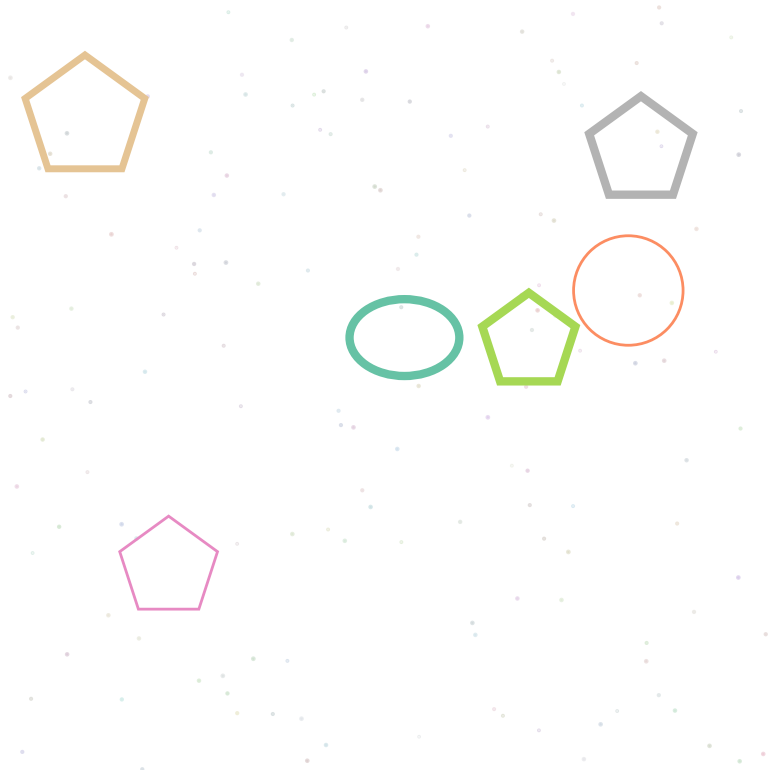[{"shape": "oval", "thickness": 3, "radius": 0.36, "center": [0.525, 0.562]}, {"shape": "circle", "thickness": 1, "radius": 0.36, "center": [0.816, 0.623]}, {"shape": "pentagon", "thickness": 1, "radius": 0.33, "center": [0.219, 0.263]}, {"shape": "pentagon", "thickness": 3, "radius": 0.32, "center": [0.687, 0.556]}, {"shape": "pentagon", "thickness": 2.5, "radius": 0.41, "center": [0.11, 0.847]}, {"shape": "pentagon", "thickness": 3, "radius": 0.35, "center": [0.832, 0.804]}]